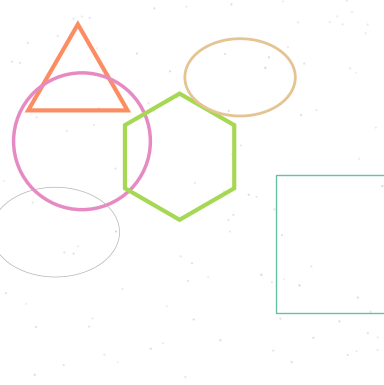[{"shape": "square", "thickness": 1, "radius": 0.9, "center": [0.897, 0.366]}, {"shape": "triangle", "thickness": 3, "radius": 0.74, "center": [0.202, 0.788]}, {"shape": "circle", "thickness": 2.5, "radius": 0.89, "center": [0.213, 0.633]}, {"shape": "hexagon", "thickness": 3, "radius": 0.82, "center": [0.466, 0.593]}, {"shape": "oval", "thickness": 2, "radius": 0.72, "center": [0.624, 0.799]}, {"shape": "oval", "thickness": 0.5, "radius": 0.83, "center": [0.144, 0.397]}]